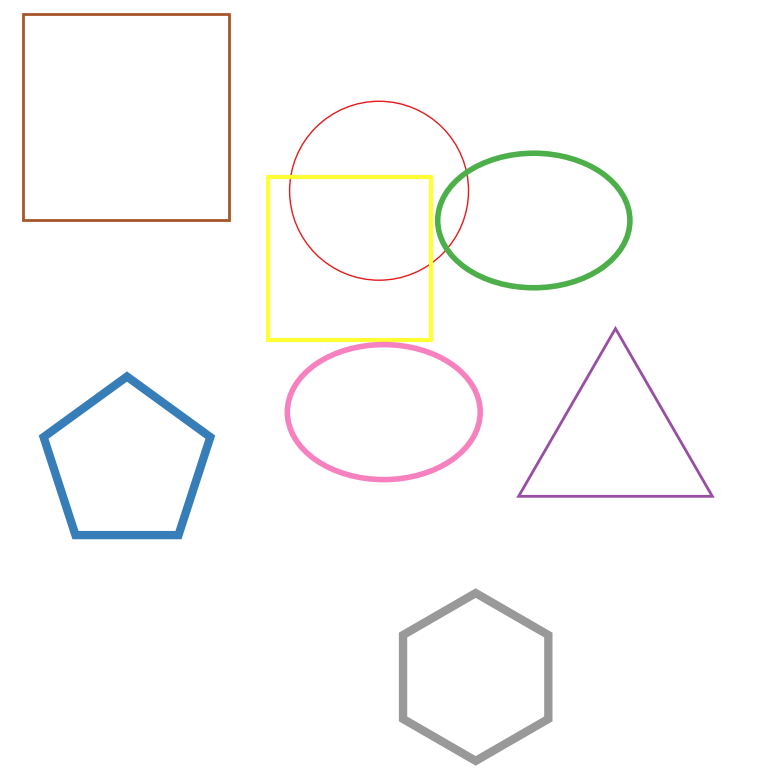[{"shape": "circle", "thickness": 0.5, "radius": 0.58, "center": [0.492, 0.752]}, {"shape": "pentagon", "thickness": 3, "radius": 0.57, "center": [0.165, 0.397]}, {"shape": "oval", "thickness": 2, "radius": 0.62, "center": [0.693, 0.714]}, {"shape": "triangle", "thickness": 1, "radius": 0.73, "center": [0.799, 0.428]}, {"shape": "square", "thickness": 1.5, "radius": 0.53, "center": [0.454, 0.664]}, {"shape": "square", "thickness": 1, "radius": 0.67, "center": [0.164, 0.848]}, {"shape": "oval", "thickness": 2, "radius": 0.63, "center": [0.498, 0.465]}, {"shape": "hexagon", "thickness": 3, "radius": 0.54, "center": [0.618, 0.121]}]